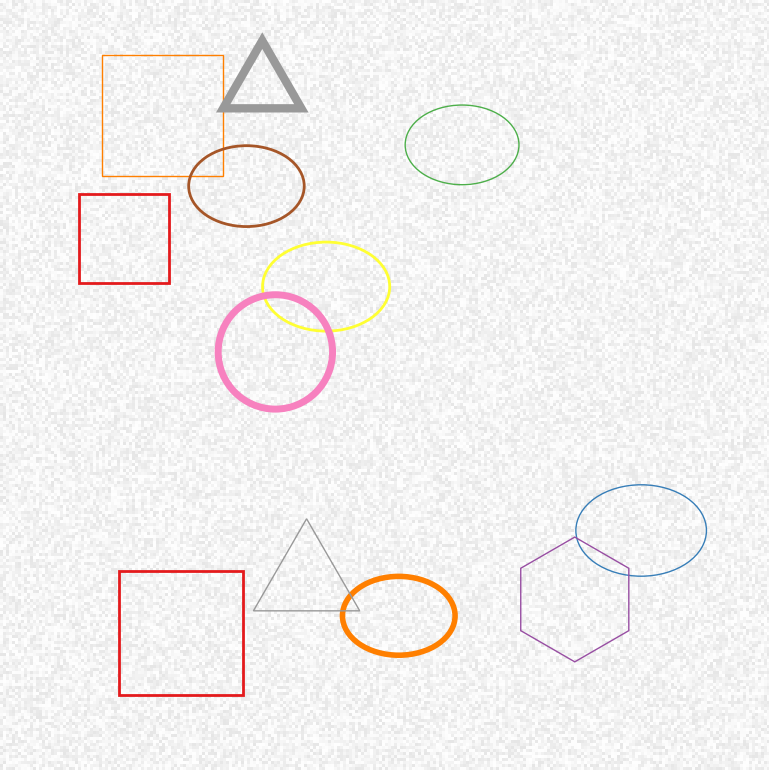[{"shape": "square", "thickness": 1, "radius": 0.4, "center": [0.235, 0.178]}, {"shape": "square", "thickness": 1, "radius": 0.29, "center": [0.161, 0.69]}, {"shape": "oval", "thickness": 0.5, "radius": 0.42, "center": [0.833, 0.311]}, {"shape": "oval", "thickness": 0.5, "radius": 0.37, "center": [0.6, 0.812]}, {"shape": "hexagon", "thickness": 0.5, "radius": 0.41, "center": [0.746, 0.221]}, {"shape": "square", "thickness": 0.5, "radius": 0.39, "center": [0.211, 0.85]}, {"shape": "oval", "thickness": 2, "radius": 0.37, "center": [0.518, 0.2]}, {"shape": "oval", "thickness": 1, "radius": 0.41, "center": [0.424, 0.628]}, {"shape": "oval", "thickness": 1, "radius": 0.38, "center": [0.32, 0.758]}, {"shape": "circle", "thickness": 2.5, "radius": 0.37, "center": [0.358, 0.543]}, {"shape": "triangle", "thickness": 3, "radius": 0.29, "center": [0.341, 0.889]}, {"shape": "triangle", "thickness": 0.5, "radius": 0.4, "center": [0.398, 0.247]}]